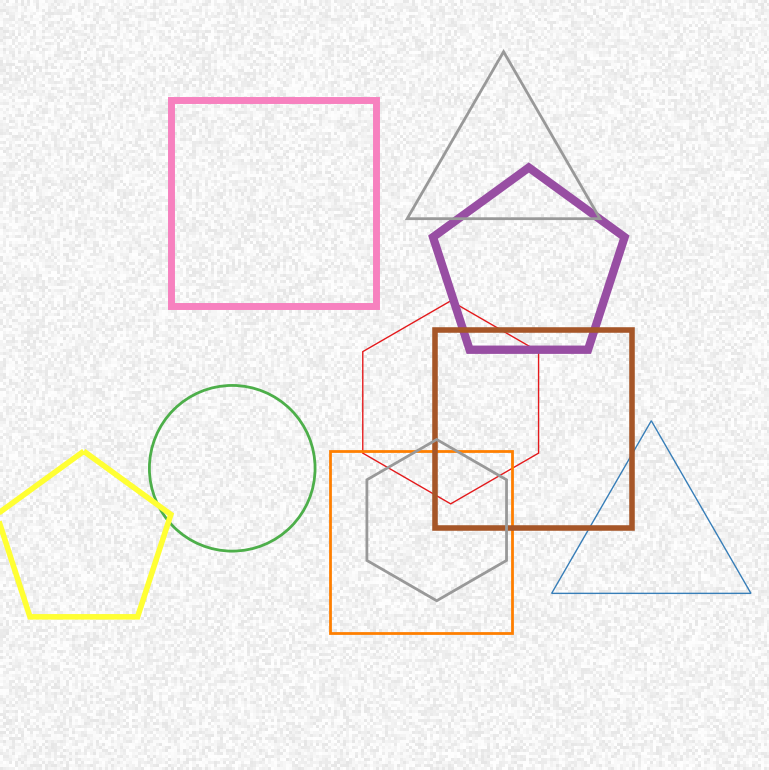[{"shape": "hexagon", "thickness": 0.5, "radius": 0.66, "center": [0.585, 0.477]}, {"shape": "triangle", "thickness": 0.5, "radius": 0.75, "center": [0.846, 0.304]}, {"shape": "circle", "thickness": 1, "radius": 0.54, "center": [0.302, 0.392]}, {"shape": "pentagon", "thickness": 3, "radius": 0.65, "center": [0.687, 0.652]}, {"shape": "square", "thickness": 1, "radius": 0.59, "center": [0.547, 0.297]}, {"shape": "pentagon", "thickness": 2, "radius": 0.59, "center": [0.109, 0.295]}, {"shape": "square", "thickness": 2, "radius": 0.64, "center": [0.693, 0.443]}, {"shape": "square", "thickness": 2.5, "radius": 0.67, "center": [0.355, 0.736]}, {"shape": "hexagon", "thickness": 1, "radius": 0.52, "center": [0.567, 0.325]}, {"shape": "triangle", "thickness": 1, "radius": 0.72, "center": [0.654, 0.788]}]